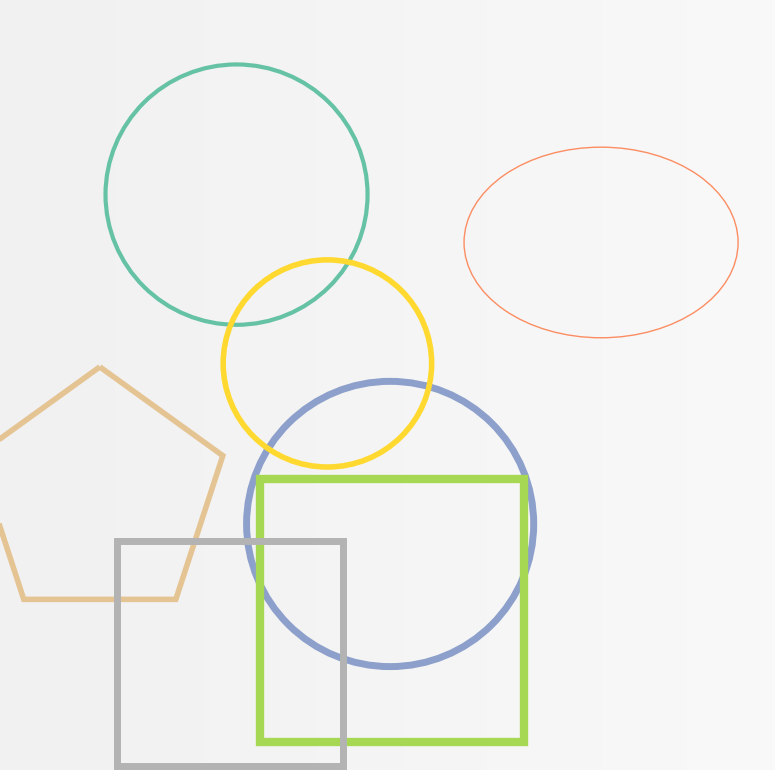[{"shape": "circle", "thickness": 1.5, "radius": 0.85, "center": [0.305, 0.747]}, {"shape": "oval", "thickness": 0.5, "radius": 0.88, "center": [0.776, 0.685]}, {"shape": "circle", "thickness": 2.5, "radius": 0.93, "center": [0.503, 0.32]}, {"shape": "square", "thickness": 3, "radius": 0.85, "center": [0.506, 0.207]}, {"shape": "circle", "thickness": 2, "radius": 0.67, "center": [0.422, 0.528]}, {"shape": "pentagon", "thickness": 2, "radius": 0.83, "center": [0.129, 0.357]}, {"shape": "square", "thickness": 2.5, "radius": 0.73, "center": [0.297, 0.151]}]